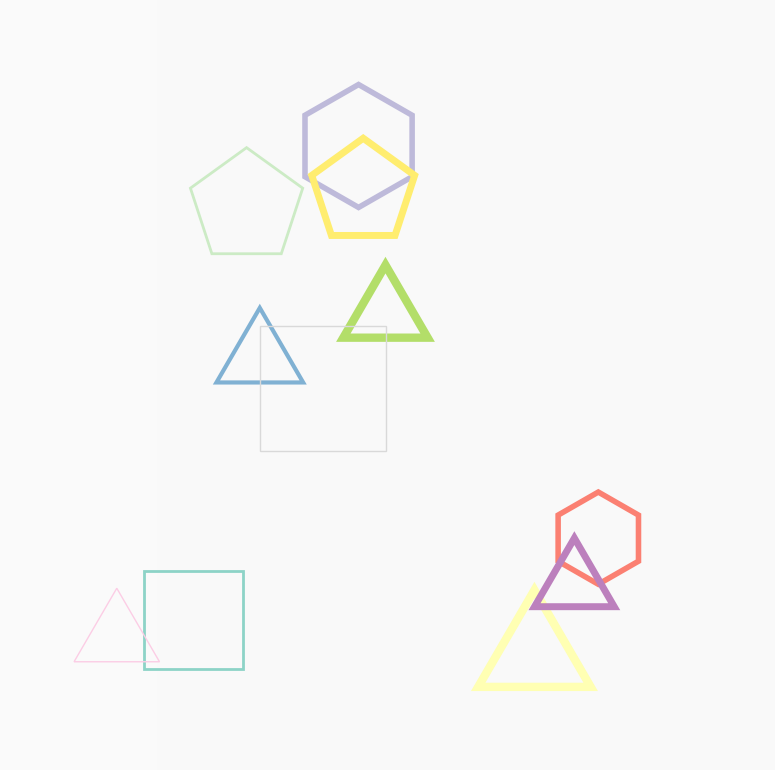[{"shape": "square", "thickness": 1, "radius": 0.32, "center": [0.249, 0.195]}, {"shape": "triangle", "thickness": 3, "radius": 0.42, "center": [0.69, 0.15]}, {"shape": "hexagon", "thickness": 2, "radius": 0.4, "center": [0.463, 0.81]}, {"shape": "hexagon", "thickness": 2, "radius": 0.3, "center": [0.772, 0.301]}, {"shape": "triangle", "thickness": 1.5, "radius": 0.32, "center": [0.335, 0.536]}, {"shape": "triangle", "thickness": 3, "radius": 0.31, "center": [0.497, 0.593]}, {"shape": "triangle", "thickness": 0.5, "radius": 0.32, "center": [0.151, 0.172]}, {"shape": "square", "thickness": 0.5, "radius": 0.41, "center": [0.417, 0.495]}, {"shape": "triangle", "thickness": 2.5, "radius": 0.3, "center": [0.741, 0.242]}, {"shape": "pentagon", "thickness": 1, "radius": 0.38, "center": [0.318, 0.732]}, {"shape": "pentagon", "thickness": 2.5, "radius": 0.35, "center": [0.469, 0.751]}]